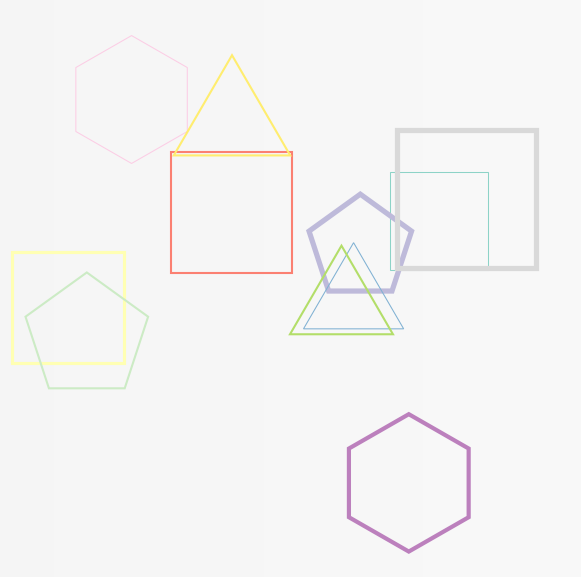[{"shape": "square", "thickness": 0.5, "radius": 0.42, "center": [0.754, 0.616]}, {"shape": "square", "thickness": 1.5, "radius": 0.48, "center": [0.117, 0.466]}, {"shape": "pentagon", "thickness": 2.5, "radius": 0.46, "center": [0.62, 0.57]}, {"shape": "square", "thickness": 1, "radius": 0.52, "center": [0.398, 0.631]}, {"shape": "triangle", "thickness": 0.5, "radius": 0.5, "center": [0.608, 0.479]}, {"shape": "triangle", "thickness": 1, "radius": 0.51, "center": [0.588, 0.471]}, {"shape": "hexagon", "thickness": 0.5, "radius": 0.55, "center": [0.226, 0.827]}, {"shape": "square", "thickness": 2.5, "radius": 0.6, "center": [0.802, 0.655]}, {"shape": "hexagon", "thickness": 2, "radius": 0.59, "center": [0.703, 0.163]}, {"shape": "pentagon", "thickness": 1, "radius": 0.55, "center": [0.149, 0.416]}, {"shape": "triangle", "thickness": 1, "radius": 0.58, "center": [0.399, 0.788]}]